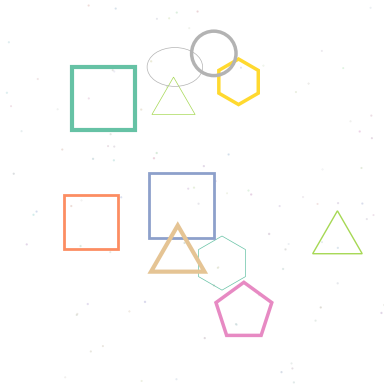[{"shape": "hexagon", "thickness": 0.5, "radius": 0.35, "center": [0.577, 0.317]}, {"shape": "square", "thickness": 3, "radius": 0.41, "center": [0.268, 0.744]}, {"shape": "square", "thickness": 2, "radius": 0.35, "center": [0.237, 0.423]}, {"shape": "square", "thickness": 2, "radius": 0.42, "center": [0.471, 0.467]}, {"shape": "pentagon", "thickness": 2.5, "radius": 0.38, "center": [0.633, 0.19]}, {"shape": "triangle", "thickness": 0.5, "radius": 0.32, "center": [0.451, 0.735]}, {"shape": "triangle", "thickness": 1, "radius": 0.37, "center": [0.876, 0.378]}, {"shape": "hexagon", "thickness": 2.5, "radius": 0.3, "center": [0.62, 0.788]}, {"shape": "triangle", "thickness": 3, "radius": 0.4, "center": [0.462, 0.334]}, {"shape": "oval", "thickness": 0.5, "radius": 0.36, "center": [0.454, 0.826]}, {"shape": "circle", "thickness": 2.5, "radius": 0.29, "center": [0.555, 0.861]}]